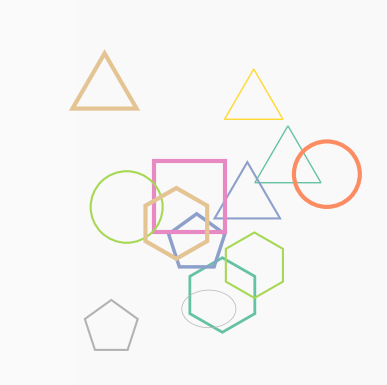[{"shape": "hexagon", "thickness": 2, "radius": 0.48, "center": [0.574, 0.234]}, {"shape": "triangle", "thickness": 1, "radius": 0.49, "center": [0.743, 0.575]}, {"shape": "circle", "thickness": 3, "radius": 0.43, "center": [0.844, 0.548]}, {"shape": "triangle", "thickness": 1.5, "radius": 0.49, "center": [0.638, 0.481]}, {"shape": "pentagon", "thickness": 2.5, "radius": 0.38, "center": [0.508, 0.368]}, {"shape": "square", "thickness": 3, "radius": 0.46, "center": [0.489, 0.489]}, {"shape": "hexagon", "thickness": 1.5, "radius": 0.43, "center": [0.657, 0.311]}, {"shape": "circle", "thickness": 1.5, "radius": 0.46, "center": [0.327, 0.462]}, {"shape": "triangle", "thickness": 1, "radius": 0.44, "center": [0.655, 0.734]}, {"shape": "triangle", "thickness": 3, "radius": 0.48, "center": [0.27, 0.766]}, {"shape": "hexagon", "thickness": 3, "radius": 0.46, "center": [0.455, 0.42]}, {"shape": "oval", "thickness": 0.5, "radius": 0.35, "center": [0.539, 0.198]}, {"shape": "pentagon", "thickness": 1.5, "radius": 0.36, "center": [0.287, 0.149]}]